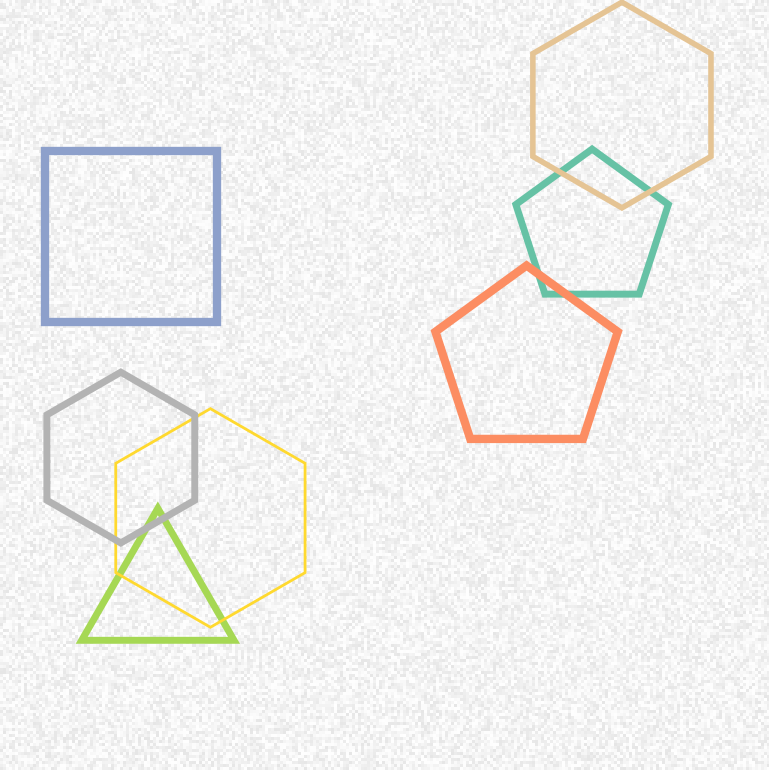[{"shape": "pentagon", "thickness": 2.5, "radius": 0.52, "center": [0.769, 0.702]}, {"shape": "pentagon", "thickness": 3, "radius": 0.62, "center": [0.684, 0.531]}, {"shape": "square", "thickness": 3, "radius": 0.56, "center": [0.17, 0.693]}, {"shape": "triangle", "thickness": 2.5, "radius": 0.57, "center": [0.205, 0.226]}, {"shape": "hexagon", "thickness": 1, "radius": 0.71, "center": [0.273, 0.327]}, {"shape": "hexagon", "thickness": 2, "radius": 0.67, "center": [0.808, 0.864]}, {"shape": "hexagon", "thickness": 2.5, "radius": 0.55, "center": [0.157, 0.406]}]